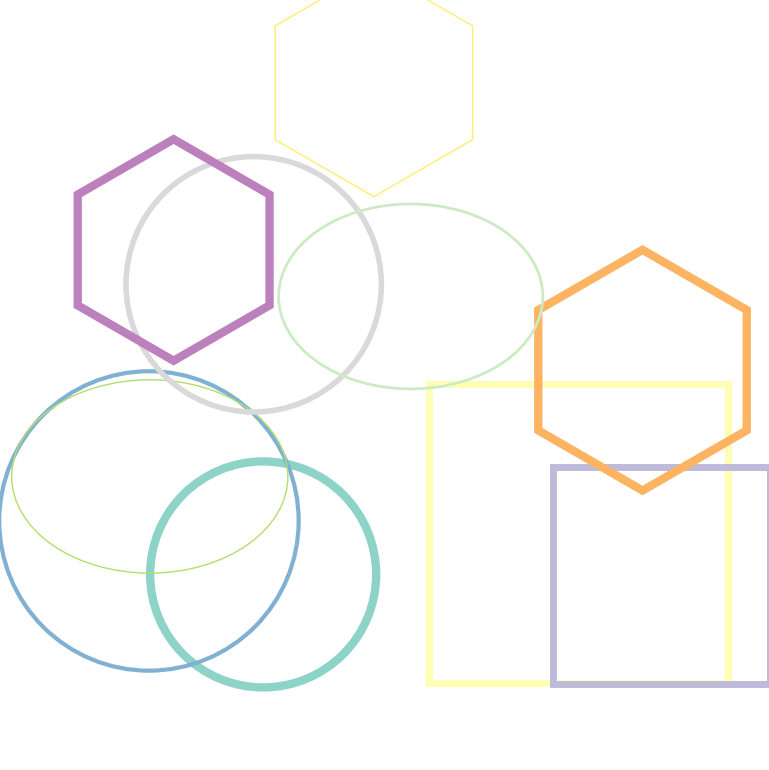[{"shape": "circle", "thickness": 3, "radius": 0.73, "center": [0.342, 0.254]}, {"shape": "square", "thickness": 2.5, "radius": 0.97, "center": [0.752, 0.307]}, {"shape": "square", "thickness": 2.5, "radius": 0.7, "center": [0.859, 0.253]}, {"shape": "circle", "thickness": 1.5, "radius": 0.97, "center": [0.193, 0.323]}, {"shape": "hexagon", "thickness": 3, "radius": 0.78, "center": [0.834, 0.519]}, {"shape": "oval", "thickness": 0.5, "radius": 0.9, "center": [0.195, 0.381]}, {"shape": "circle", "thickness": 2, "radius": 0.83, "center": [0.329, 0.631]}, {"shape": "hexagon", "thickness": 3, "radius": 0.72, "center": [0.225, 0.675]}, {"shape": "oval", "thickness": 1, "radius": 0.86, "center": [0.533, 0.615]}, {"shape": "hexagon", "thickness": 0.5, "radius": 0.74, "center": [0.486, 0.893]}]